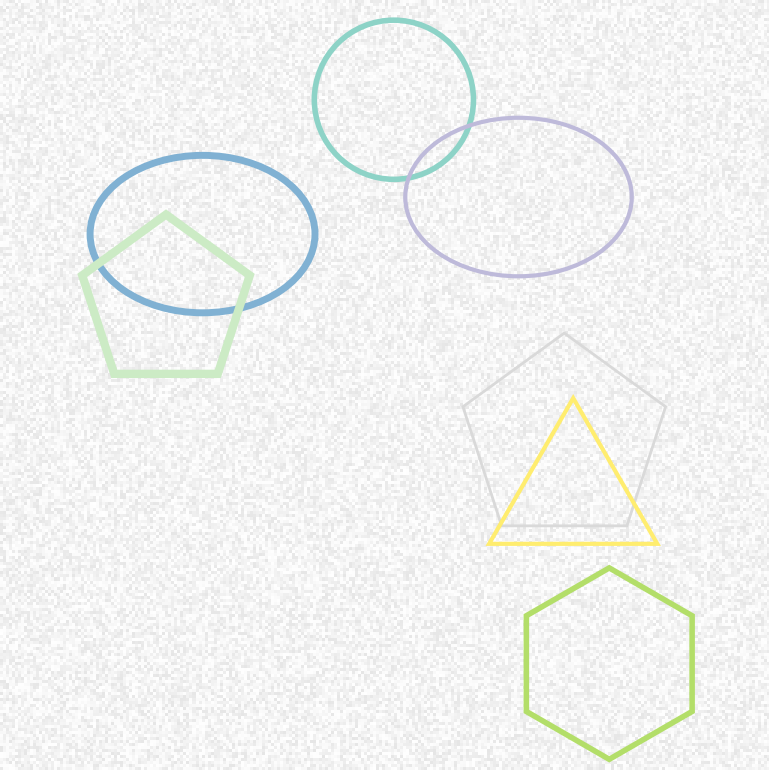[{"shape": "circle", "thickness": 2, "radius": 0.52, "center": [0.512, 0.87]}, {"shape": "oval", "thickness": 1.5, "radius": 0.74, "center": [0.673, 0.744]}, {"shape": "oval", "thickness": 2.5, "radius": 0.73, "center": [0.263, 0.696]}, {"shape": "hexagon", "thickness": 2, "radius": 0.62, "center": [0.791, 0.138]}, {"shape": "pentagon", "thickness": 1, "radius": 0.69, "center": [0.733, 0.429]}, {"shape": "pentagon", "thickness": 3, "radius": 0.57, "center": [0.216, 0.607]}, {"shape": "triangle", "thickness": 1.5, "radius": 0.63, "center": [0.744, 0.357]}]